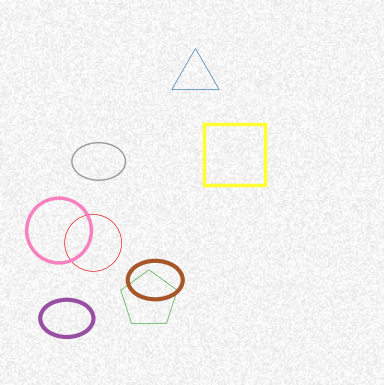[{"shape": "circle", "thickness": 0.5, "radius": 0.37, "center": [0.242, 0.369]}, {"shape": "triangle", "thickness": 0.5, "radius": 0.36, "center": [0.508, 0.803]}, {"shape": "pentagon", "thickness": 0.5, "radius": 0.39, "center": [0.387, 0.222]}, {"shape": "oval", "thickness": 3, "radius": 0.35, "center": [0.174, 0.173]}, {"shape": "square", "thickness": 2.5, "radius": 0.4, "center": [0.608, 0.599]}, {"shape": "oval", "thickness": 3, "radius": 0.36, "center": [0.403, 0.273]}, {"shape": "circle", "thickness": 2.5, "radius": 0.42, "center": [0.153, 0.401]}, {"shape": "oval", "thickness": 1, "radius": 0.35, "center": [0.256, 0.581]}]